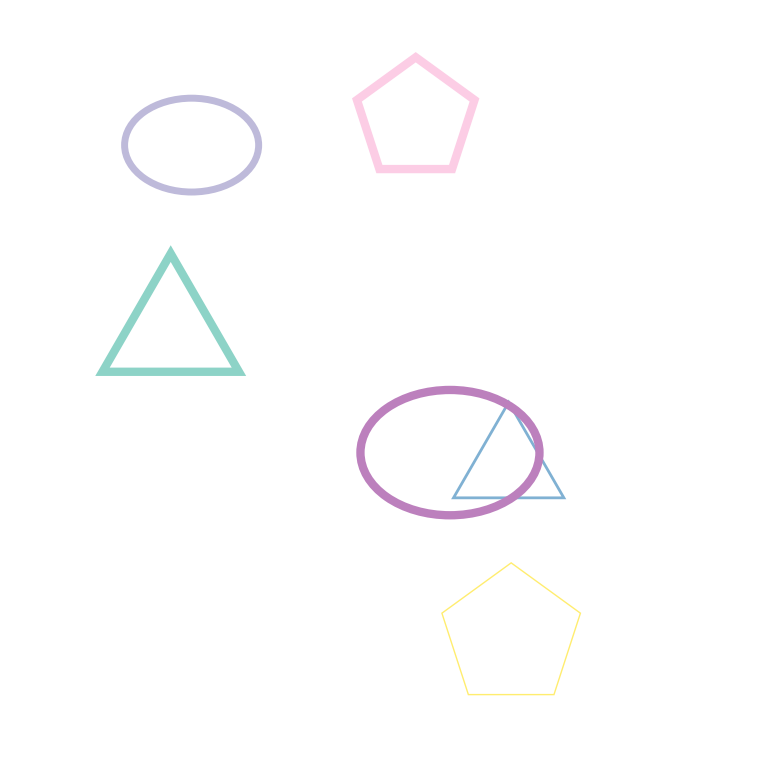[{"shape": "triangle", "thickness": 3, "radius": 0.51, "center": [0.222, 0.568]}, {"shape": "oval", "thickness": 2.5, "radius": 0.44, "center": [0.249, 0.812]}, {"shape": "triangle", "thickness": 1, "radius": 0.41, "center": [0.661, 0.395]}, {"shape": "pentagon", "thickness": 3, "radius": 0.4, "center": [0.54, 0.845]}, {"shape": "oval", "thickness": 3, "radius": 0.58, "center": [0.584, 0.412]}, {"shape": "pentagon", "thickness": 0.5, "radius": 0.47, "center": [0.664, 0.174]}]